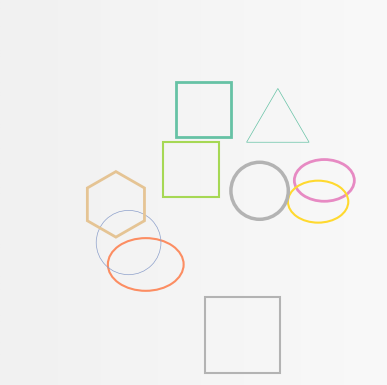[{"shape": "square", "thickness": 2, "radius": 0.36, "center": [0.526, 0.716]}, {"shape": "triangle", "thickness": 0.5, "radius": 0.47, "center": [0.717, 0.677]}, {"shape": "oval", "thickness": 1.5, "radius": 0.49, "center": [0.376, 0.313]}, {"shape": "circle", "thickness": 0.5, "radius": 0.42, "center": [0.332, 0.37]}, {"shape": "oval", "thickness": 2, "radius": 0.39, "center": [0.837, 0.531]}, {"shape": "square", "thickness": 1.5, "radius": 0.36, "center": [0.492, 0.559]}, {"shape": "oval", "thickness": 1.5, "radius": 0.39, "center": [0.821, 0.476]}, {"shape": "hexagon", "thickness": 2, "radius": 0.43, "center": [0.299, 0.469]}, {"shape": "circle", "thickness": 2.5, "radius": 0.37, "center": [0.67, 0.504]}, {"shape": "square", "thickness": 1.5, "radius": 0.49, "center": [0.626, 0.13]}]